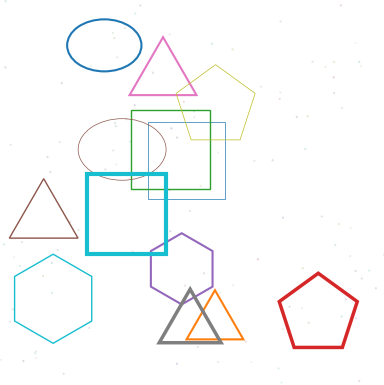[{"shape": "oval", "thickness": 1.5, "radius": 0.48, "center": [0.271, 0.882]}, {"shape": "square", "thickness": 0.5, "radius": 0.5, "center": [0.485, 0.584]}, {"shape": "triangle", "thickness": 1.5, "radius": 0.43, "center": [0.558, 0.161]}, {"shape": "square", "thickness": 1, "radius": 0.52, "center": [0.443, 0.612]}, {"shape": "pentagon", "thickness": 2.5, "radius": 0.53, "center": [0.827, 0.184]}, {"shape": "hexagon", "thickness": 1.5, "radius": 0.46, "center": [0.472, 0.302]}, {"shape": "oval", "thickness": 0.5, "radius": 0.57, "center": [0.317, 0.612]}, {"shape": "triangle", "thickness": 1, "radius": 0.51, "center": [0.113, 0.433]}, {"shape": "triangle", "thickness": 1.5, "radius": 0.5, "center": [0.424, 0.803]}, {"shape": "triangle", "thickness": 2.5, "radius": 0.46, "center": [0.494, 0.156]}, {"shape": "pentagon", "thickness": 0.5, "radius": 0.54, "center": [0.56, 0.724]}, {"shape": "hexagon", "thickness": 1, "radius": 0.58, "center": [0.138, 0.224]}, {"shape": "square", "thickness": 3, "radius": 0.52, "center": [0.328, 0.443]}]